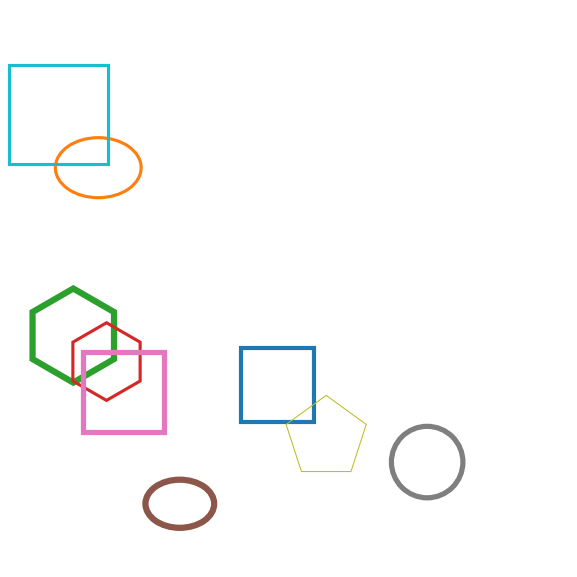[{"shape": "square", "thickness": 2, "radius": 0.32, "center": [0.48, 0.333]}, {"shape": "oval", "thickness": 1.5, "radius": 0.37, "center": [0.17, 0.709]}, {"shape": "hexagon", "thickness": 3, "radius": 0.41, "center": [0.127, 0.418]}, {"shape": "hexagon", "thickness": 1.5, "radius": 0.34, "center": [0.184, 0.373]}, {"shape": "oval", "thickness": 3, "radius": 0.3, "center": [0.311, 0.127]}, {"shape": "square", "thickness": 2.5, "radius": 0.35, "center": [0.214, 0.321]}, {"shape": "circle", "thickness": 2.5, "radius": 0.31, "center": [0.74, 0.199]}, {"shape": "pentagon", "thickness": 0.5, "radius": 0.36, "center": [0.565, 0.242]}, {"shape": "square", "thickness": 1.5, "radius": 0.43, "center": [0.101, 0.801]}]